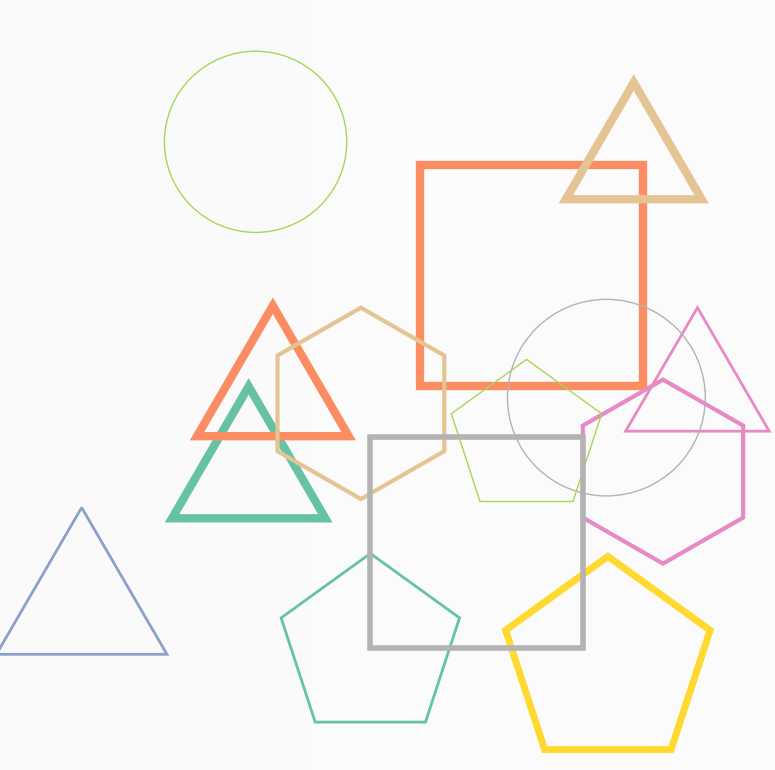[{"shape": "triangle", "thickness": 3, "radius": 0.57, "center": [0.321, 0.384]}, {"shape": "pentagon", "thickness": 1, "radius": 0.61, "center": [0.478, 0.16]}, {"shape": "triangle", "thickness": 3, "radius": 0.56, "center": [0.352, 0.49]}, {"shape": "square", "thickness": 3, "radius": 0.72, "center": [0.685, 0.643]}, {"shape": "triangle", "thickness": 1, "radius": 0.64, "center": [0.105, 0.214]}, {"shape": "hexagon", "thickness": 1.5, "radius": 0.6, "center": [0.855, 0.388]}, {"shape": "triangle", "thickness": 1, "radius": 0.53, "center": [0.9, 0.493]}, {"shape": "pentagon", "thickness": 0.5, "radius": 0.51, "center": [0.679, 0.431]}, {"shape": "circle", "thickness": 0.5, "radius": 0.59, "center": [0.33, 0.816]}, {"shape": "pentagon", "thickness": 2.5, "radius": 0.69, "center": [0.784, 0.139]}, {"shape": "hexagon", "thickness": 1.5, "radius": 0.62, "center": [0.466, 0.476]}, {"shape": "triangle", "thickness": 3, "radius": 0.51, "center": [0.818, 0.792]}, {"shape": "square", "thickness": 2, "radius": 0.69, "center": [0.615, 0.295]}, {"shape": "circle", "thickness": 0.5, "radius": 0.64, "center": [0.782, 0.484]}]